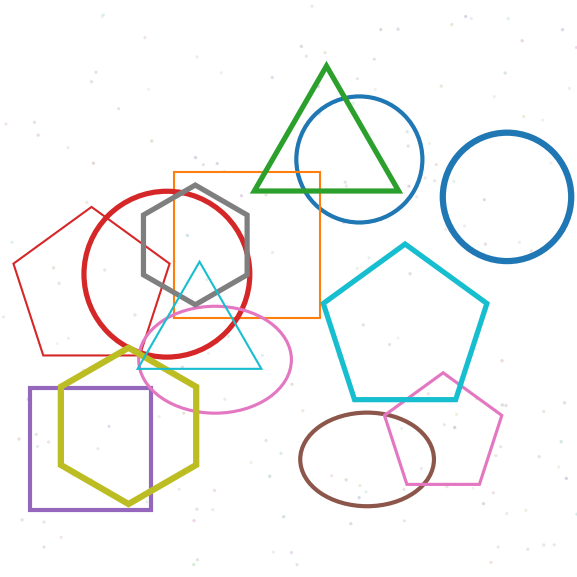[{"shape": "circle", "thickness": 3, "radius": 0.56, "center": [0.878, 0.658]}, {"shape": "circle", "thickness": 2, "radius": 0.55, "center": [0.622, 0.723]}, {"shape": "square", "thickness": 1, "radius": 0.63, "center": [0.428, 0.575]}, {"shape": "triangle", "thickness": 2.5, "radius": 0.72, "center": [0.565, 0.741]}, {"shape": "pentagon", "thickness": 1, "radius": 0.71, "center": [0.158, 0.499]}, {"shape": "circle", "thickness": 2.5, "radius": 0.72, "center": [0.289, 0.524]}, {"shape": "square", "thickness": 2, "radius": 0.53, "center": [0.157, 0.222]}, {"shape": "oval", "thickness": 2, "radius": 0.58, "center": [0.636, 0.204]}, {"shape": "pentagon", "thickness": 1.5, "radius": 0.53, "center": [0.767, 0.247]}, {"shape": "oval", "thickness": 1.5, "radius": 0.66, "center": [0.372, 0.376]}, {"shape": "hexagon", "thickness": 2.5, "radius": 0.52, "center": [0.338, 0.575]}, {"shape": "hexagon", "thickness": 3, "radius": 0.68, "center": [0.223, 0.262]}, {"shape": "pentagon", "thickness": 2.5, "radius": 0.74, "center": [0.701, 0.428]}, {"shape": "triangle", "thickness": 1, "radius": 0.62, "center": [0.346, 0.422]}]